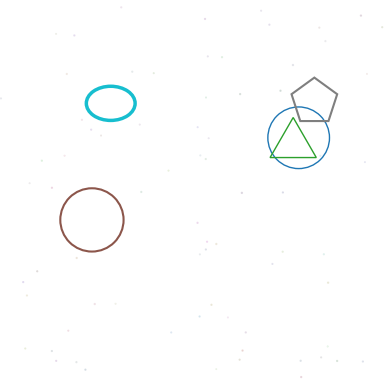[{"shape": "circle", "thickness": 1, "radius": 0.4, "center": [0.776, 0.642]}, {"shape": "triangle", "thickness": 1, "radius": 0.35, "center": [0.762, 0.625]}, {"shape": "circle", "thickness": 1.5, "radius": 0.41, "center": [0.239, 0.429]}, {"shape": "pentagon", "thickness": 1.5, "radius": 0.31, "center": [0.817, 0.736]}, {"shape": "oval", "thickness": 2.5, "radius": 0.32, "center": [0.288, 0.732]}]